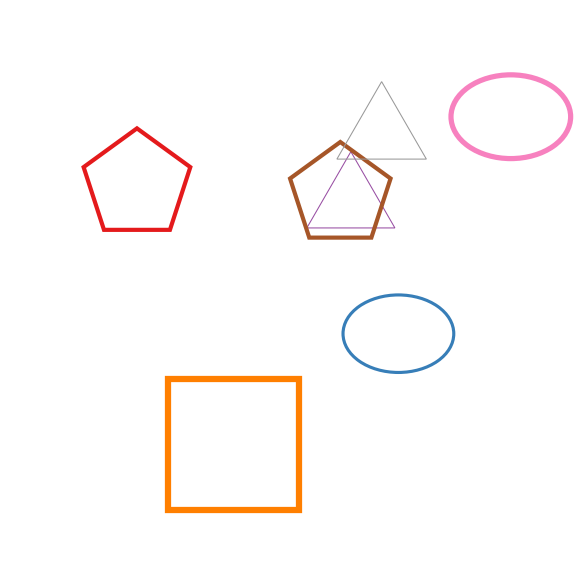[{"shape": "pentagon", "thickness": 2, "radius": 0.49, "center": [0.237, 0.68]}, {"shape": "oval", "thickness": 1.5, "radius": 0.48, "center": [0.69, 0.421]}, {"shape": "triangle", "thickness": 0.5, "radius": 0.44, "center": [0.608, 0.648]}, {"shape": "square", "thickness": 3, "radius": 0.57, "center": [0.405, 0.23]}, {"shape": "pentagon", "thickness": 2, "radius": 0.46, "center": [0.589, 0.662]}, {"shape": "oval", "thickness": 2.5, "radius": 0.52, "center": [0.885, 0.797]}, {"shape": "triangle", "thickness": 0.5, "radius": 0.45, "center": [0.661, 0.768]}]